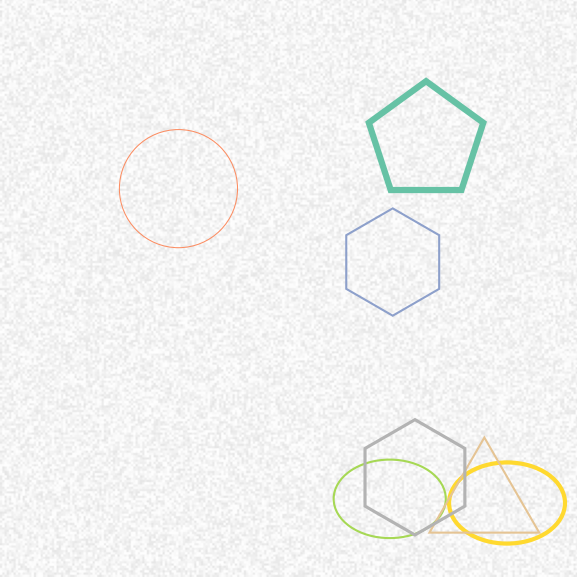[{"shape": "pentagon", "thickness": 3, "radius": 0.52, "center": [0.738, 0.754]}, {"shape": "circle", "thickness": 0.5, "radius": 0.51, "center": [0.309, 0.672]}, {"shape": "hexagon", "thickness": 1, "radius": 0.46, "center": [0.68, 0.545]}, {"shape": "oval", "thickness": 1, "radius": 0.49, "center": [0.675, 0.135]}, {"shape": "oval", "thickness": 2, "radius": 0.5, "center": [0.878, 0.128]}, {"shape": "triangle", "thickness": 1, "radius": 0.55, "center": [0.839, 0.132]}, {"shape": "hexagon", "thickness": 1.5, "radius": 0.5, "center": [0.719, 0.173]}]